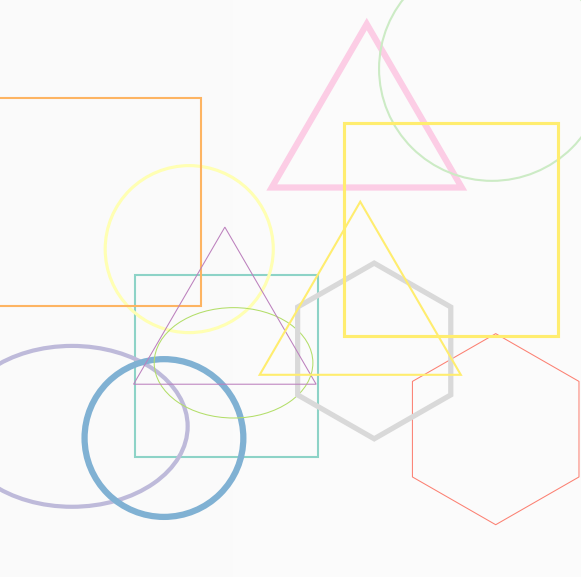[{"shape": "square", "thickness": 1, "radius": 0.79, "center": [0.389, 0.365]}, {"shape": "circle", "thickness": 1.5, "radius": 0.72, "center": [0.326, 0.568]}, {"shape": "oval", "thickness": 2, "radius": 0.99, "center": [0.124, 0.261]}, {"shape": "hexagon", "thickness": 0.5, "radius": 0.83, "center": [0.853, 0.256]}, {"shape": "circle", "thickness": 3, "radius": 0.68, "center": [0.282, 0.241]}, {"shape": "square", "thickness": 1, "radius": 0.9, "center": [0.165, 0.649]}, {"shape": "oval", "thickness": 0.5, "radius": 0.68, "center": [0.402, 0.371]}, {"shape": "triangle", "thickness": 3, "radius": 0.94, "center": [0.631, 0.769]}, {"shape": "hexagon", "thickness": 2.5, "radius": 0.76, "center": [0.644, 0.391]}, {"shape": "triangle", "thickness": 0.5, "radius": 0.91, "center": [0.387, 0.425]}, {"shape": "circle", "thickness": 1, "radius": 0.97, "center": [0.846, 0.88]}, {"shape": "triangle", "thickness": 1, "radius": 1.0, "center": [0.62, 0.45]}, {"shape": "square", "thickness": 1.5, "radius": 0.92, "center": [0.776, 0.601]}]